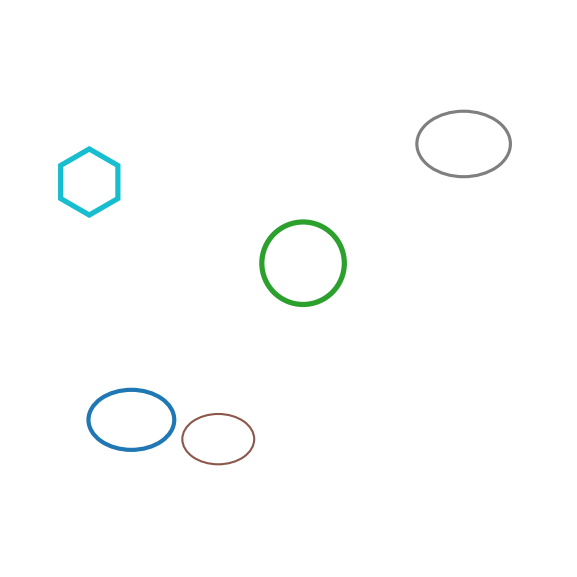[{"shape": "oval", "thickness": 2, "radius": 0.37, "center": [0.227, 0.272]}, {"shape": "circle", "thickness": 2.5, "radius": 0.36, "center": [0.525, 0.543]}, {"shape": "oval", "thickness": 1, "radius": 0.31, "center": [0.378, 0.239]}, {"shape": "oval", "thickness": 1.5, "radius": 0.41, "center": [0.803, 0.75]}, {"shape": "hexagon", "thickness": 2.5, "radius": 0.29, "center": [0.155, 0.684]}]